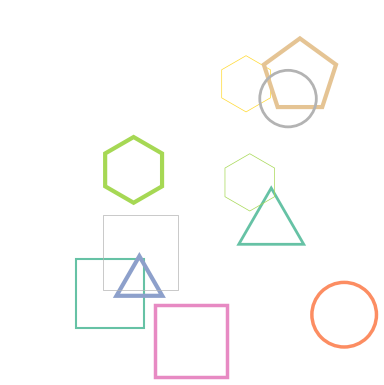[{"shape": "triangle", "thickness": 2, "radius": 0.49, "center": [0.705, 0.414]}, {"shape": "square", "thickness": 1.5, "radius": 0.45, "center": [0.286, 0.239]}, {"shape": "circle", "thickness": 2.5, "radius": 0.42, "center": [0.894, 0.183]}, {"shape": "triangle", "thickness": 3, "radius": 0.34, "center": [0.362, 0.266]}, {"shape": "square", "thickness": 2.5, "radius": 0.47, "center": [0.496, 0.115]}, {"shape": "hexagon", "thickness": 0.5, "radius": 0.37, "center": [0.649, 0.526]}, {"shape": "hexagon", "thickness": 3, "radius": 0.43, "center": [0.347, 0.559]}, {"shape": "hexagon", "thickness": 0.5, "radius": 0.37, "center": [0.639, 0.782]}, {"shape": "pentagon", "thickness": 3, "radius": 0.49, "center": [0.779, 0.802]}, {"shape": "square", "thickness": 0.5, "radius": 0.49, "center": [0.365, 0.344]}, {"shape": "circle", "thickness": 2, "radius": 0.37, "center": [0.748, 0.744]}]